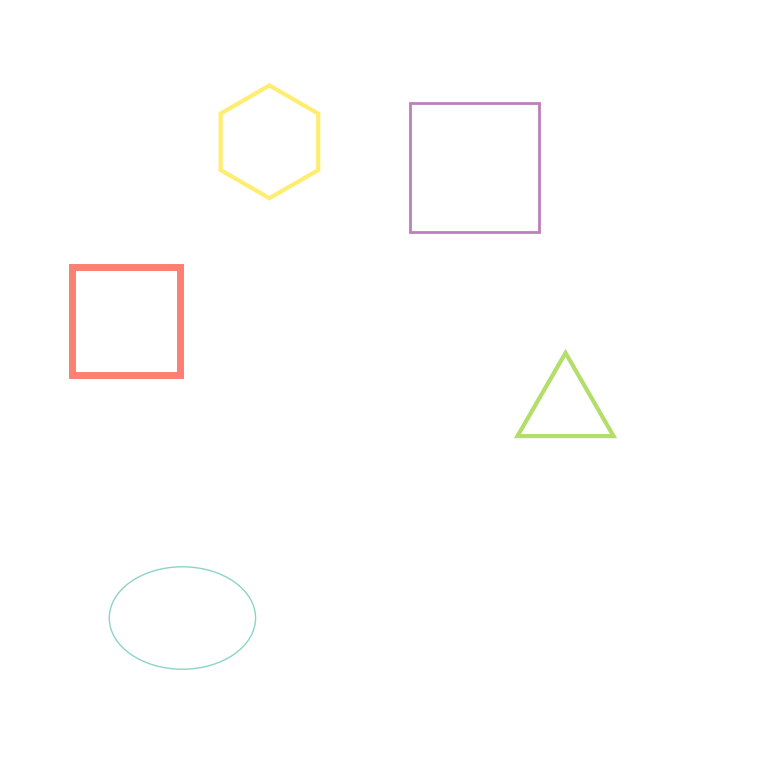[{"shape": "oval", "thickness": 0.5, "radius": 0.48, "center": [0.237, 0.197]}, {"shape": "square", "thickness": 2.5, "radius": 0.35, "center": [0.163, 0.583]}, {"shape": "triangle", "thickness": 1.5, "radius": 0.36, "center": [0.734, 0.47]}, {"shape": "square", "thickness": 1, "radius": 0.42, "center": [0.616, 0.782]}, {"shape": "hexagon", "thickness": 1.5, "radius": 0.37, "center": [0.35, 0.816]}]